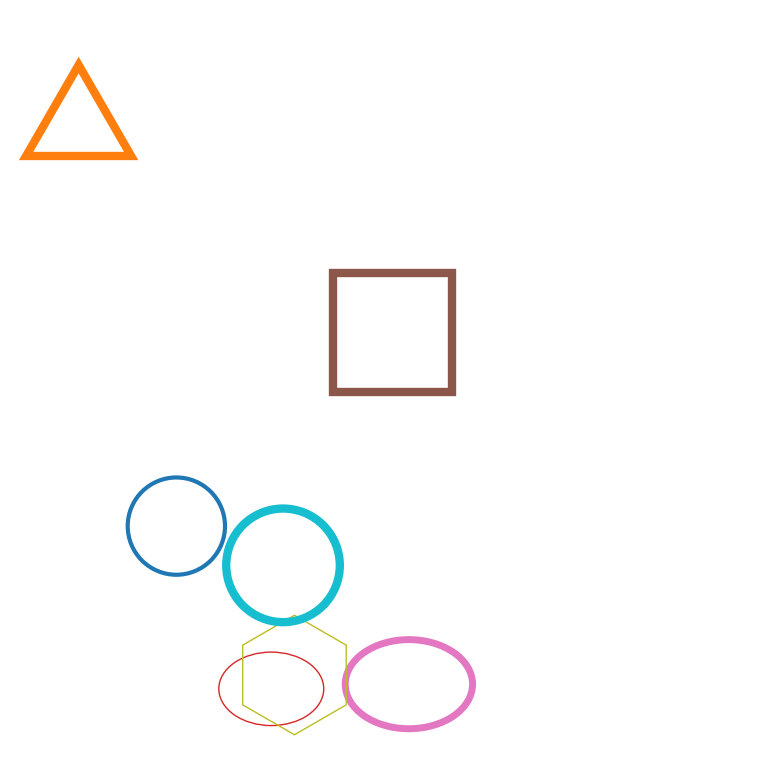[{"shape": "circle", "thickness": 1.5, "radius": 0.32, "center": [0.229, 0.317]}, {"shape": "triangle", "thickness": 3, "radius": 0.39, "center": [0.102, 0.837]}, {"shape": "oval", "thickness": 0.5, "radius": 0.34, "center": [0.352, 0.105]}, {"shape": "square", "thickness": 3, "radius": 0.39, "center": [0.51, 0.568]}, {"shape": "oval", "thickness": 2.5, "radius": 0.41, "center": [0.531, 0.111]}, {"shape": "hexagon", "thickness": 0.5, "radius": 0.39, "center": [0.382, 0.123]}, {"shape": "circle", "thickness": 3, "radius": 0.37, "center": [0.368, 0.266]}]